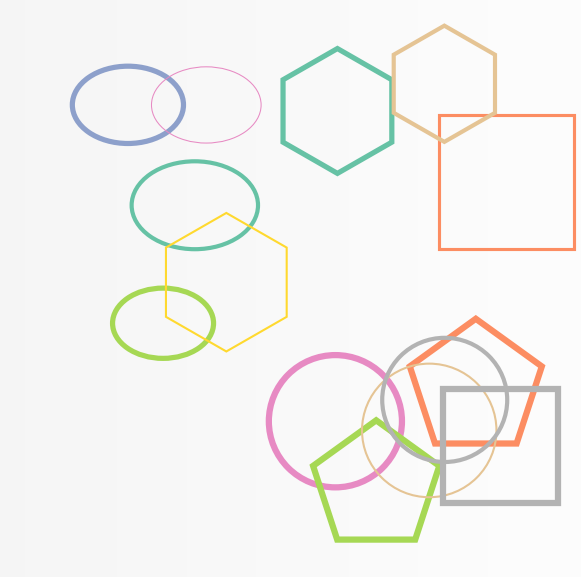[{"shape": "hexagon", "thickness": 2.5, "radius": 0.54, "center": [0.581, 0.807]}, {"shape": "oval", "thickness": 2, "radius": 0.54, "center": [0.335, 0.644]}, {"shape": "pentagon", "thickness": 3, "radius": 0.6, "center": [0.819, 0.328]}, {"shape": "square", "thickness": 1.5, "radius": 0.58, "center": [0.871, 0.684]}, {"shape": "oval", "thickness": 2.5, "radius": 0.48, "center": [0.22, 0.818]}, {"shape": "circle", "thickness": 3, "radius": 0.57, "center": [0.577, 0.27]}, {"shape": "oval", "thickness": 0.5, "radius": 0.47, "center": [0.355, 0.817]}, {"shape": "pentagon", "thickness": 3, "radius": 0.57, "center": [0.647, 0.157]}, {"shape": "oval", "thickness": 2.5, "radius": 0.43, "center": [0.281, 0.439]}, {"shape": "hexagon", "thickness": 1, "radius": 0.6, "center": [0.389, 0.51]}, {"shape": "circle", "thickness": 1, "radius": 0.58, "center": [0.738, 0.254]}, {"shape": "hexagon", "thickness": 2, "radius": 0.5, "center": [0.764, 0.854]}, {"shape": "square", "thickness": 3, "radius": 0.49, "center": [0.862, 0.226]}, {"shape": "circle", "thickness": 2, "radius": 0.54, "center": [0.765, 0.307]}]